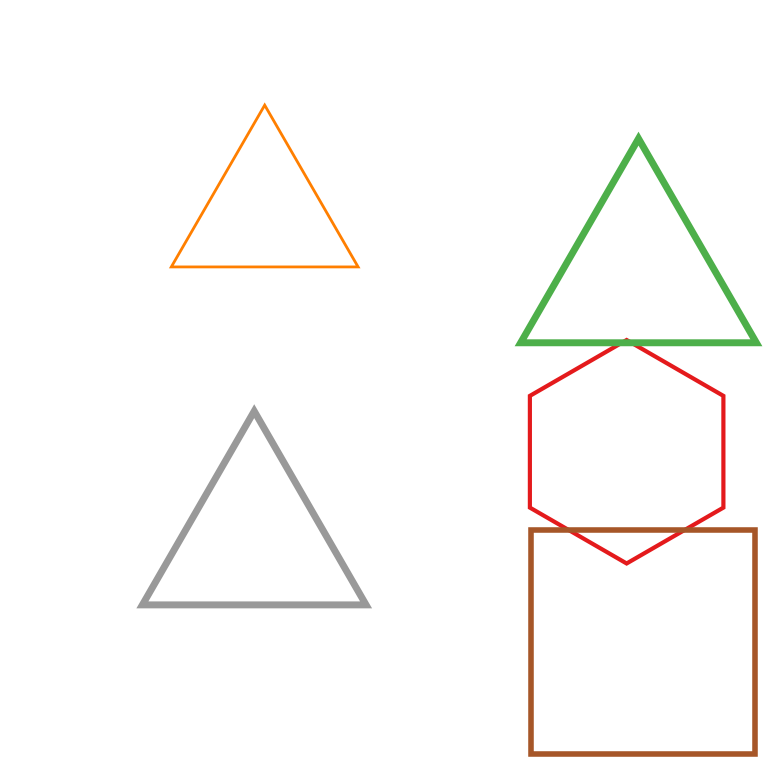[{"shape": "hexagon", "thickness": 1.5, "radius": 0.73, "center": [0.814, 0.413]}, {"shape": "triangle", "thickness": 2.5, "radius": 0.88, "center": [0.829, 0.643]}, {"shape": "triangle", "thickness": 1, "radius": 0.7, "center": [0.344, 0.723]}, {"shape": "square", "thickness": 2, "radius": 0.73, "center": [0.835, 0.166]}, {"shape": "triangle", "thickness": 2.5, "radius": 0.84, "center": [0.33, 0.298]}]